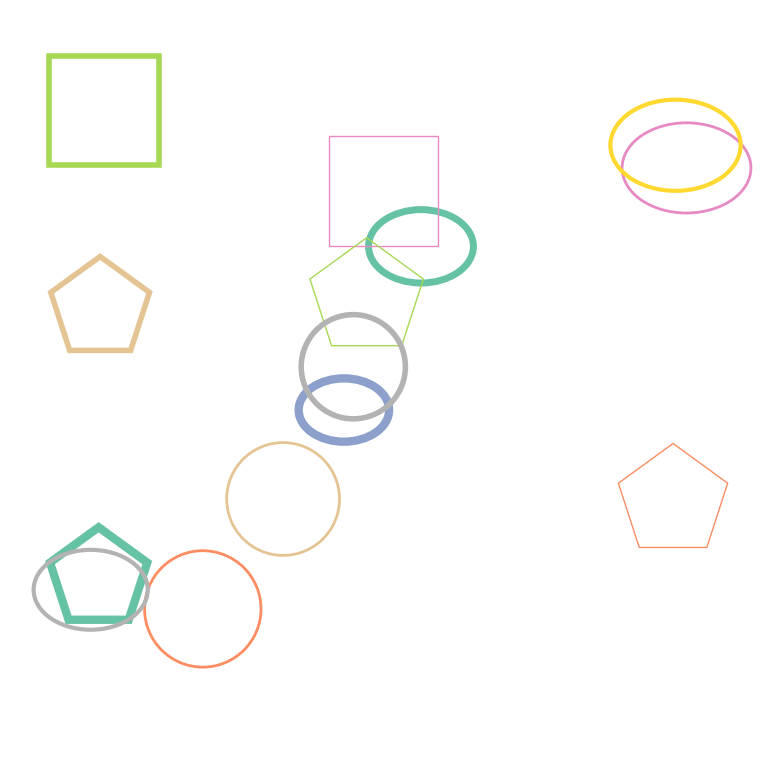[{"shape": "pentagon", "thickness": 3, "radius": 0.33, "center": [0.128, 0.249]}, {"shape": "oval", "thickness": 2.5, "radius": 0.34, "center": [0.547, 0.68]}, {"shape": "circle", "thickness": 1, "radius": 0.38, "center": [0.263, 0.209]}, {"shape": "pentagon", "thickness": 0.5, "radius": 0.37, "center": [0.874, 0.349]}, {"shape": "oval", "thickness": 3, "radius": 0.29, "center": [0.447, 0.467]}, {"shape": "oval", "thickness": 1, "radius": 0.42, "center": [0.892, 0.782]}, {"shape": "square", "thickness": 0.5, "radius": 0.36, "center": [0.498, 0.752]}, {"shape": "square", "thickness": 2, "radius": 0.36, "center": [0.135, 0.857]}, {"shape": "pentagon", "thickness": 0.5, "radius": 0.39, "center": [0.476, 0.614]}, {"shape": "oval", "thickness": 1.5, "radius": 0.42, "center": [0.877, 0.811]}, {"shape": "circle", "thickness": 1, "radius": 0.37, "center": [0.368, 0.352]}, {"shape": "pentagon", "thickness": 2, "radius": 0.34, "center": [0.13, 0.599]}, {"shape": "circle", "thickness": 2, "radius": 0.34, "center": [0.459, 0.524]}, {"shape": "oval", "thickness": 1.5, "radius": 0.37, "center": [0.118, 0.234]}]